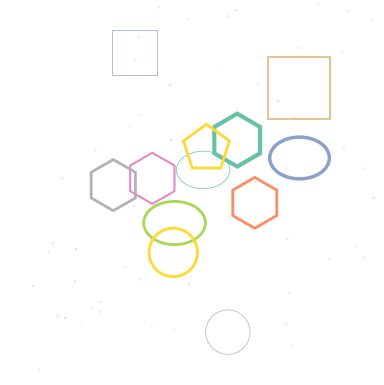[{"shape": "hexagon", "thickness": 3, "radius": 0.34, "center": [0.616, 0.636]}, {"shape": "oval", "thickness": 0.5, "radius": 0.35, "center": [0.528, 0.559]}, {"shape": "hexagon", "thickness": 2, "radius": 0.33, "center": [0.662, 0.473]}, {"shape": "square", "thickness": 0.5, "radius": 0.29, "center": [0.349, 0.864]}, {"shape": "oval", "thickness": 2.5, "radius": 0.39, "center": [0.778, 0.59]}, {"shape": "hexagon", "thickness": 1.5, "radius": 0.33, "center": [0.396, 0.537]}, {"shape": "oval", "thickness": 2, "radius": 0.4, "center": [0.453, 0.421]}, {"shape": "circle", "thickness": 2, "radius": 0.31, "center": [0.45, 0.344]}, {"shape": "pentagon", "thickness": 2, "radius": 0.31, "center": [0.536, 0.614]}, {"shape": "square", "thickness": 1.5, "radius": 0.4, "center": [0.776, 0.772]}, {"shape": "hexagon", "thickness": 2, "radius": 0.33, "center": [0.294, 0.519]}, {"shape": "circle", "thickness": 0.5, "radius": 0.29, "center": [0.592, 0.137]}]